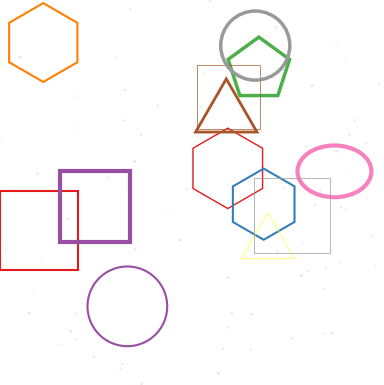[{"shape": "hexagon", "thickness": 1, "radius": 0.52, "center": [0.592, 0.563]}, {"shape": "square", "thickness": 1.5, "radius": 0.51, "center": [0.101, 0.401]}, {"shape": "hexagon", "thickness": 1.5, "radius": 0.46, "center": [0.685, 0.47]}, {"shape": "pentagon", "thickness": 2.5, "radius": 0.42, "center": [0.672, 0.82]}, {"shape": "square", "thickness": 3, "radius": 0.46, "center": [0.247, 0.464]}, {"shape": "circle", "thickness": 1.5, "radius": 0.52, "center": [0.331, 0.204]}, {"shape": "hexagon", "thickness": 1.5, "radius": 0.51, "center": [0.112, 0.89]}, {"shape": "triangle", "thickness": 0.5, "radius": 0.4, "center": [0.696, 0.368]}, {"shape": "triangle", "thickness": 2, "radius": 0.46, "center": [0.588, 0.703]}, {"shape": "square", "thickness": 0.5, "radius": 0.41, "center": [0.593, 0.748]}, {"shape": "oval", "thickness": 3, "radius": 0.48, "center": [0.869, 0.555]}, {"shape": "square", "thickness": 0.5, "radius": 0.49, "center": [0.758, 0.441]}, {"shape": "circle", "thickness": 2.5, "radius": 0.45, "center": [0.663, 0.882]}]